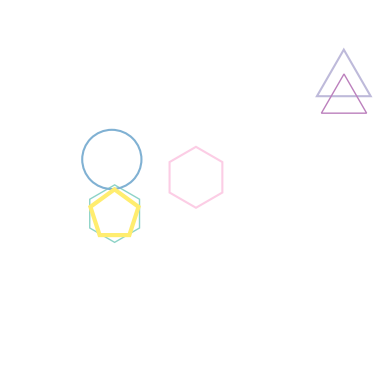[{"shape": "hexagon", "thickness": 1, "radius": 0.37, "center": [0.298, 0.445]}, {"shape": "triangle", "thickness": 1.5, "radius": 0.4, "center": [0.893, 0.79]}, {"shape": "circle", "thickness": 1.5, "radius": 0.38, "center": [0.29, 0.586]}, {"shape": "hexagon", "thickness": 1.5, "radius": 0.4, "center": [0.509, 0.539]}, {"shape": "triangle", "thickness": 1, "radius": 0.34, "center": [0.894, 0.74]}, {"shape": "pentagon", "thickness": 3, "radius": 0.33, "center": [0.297, 0.442]}]